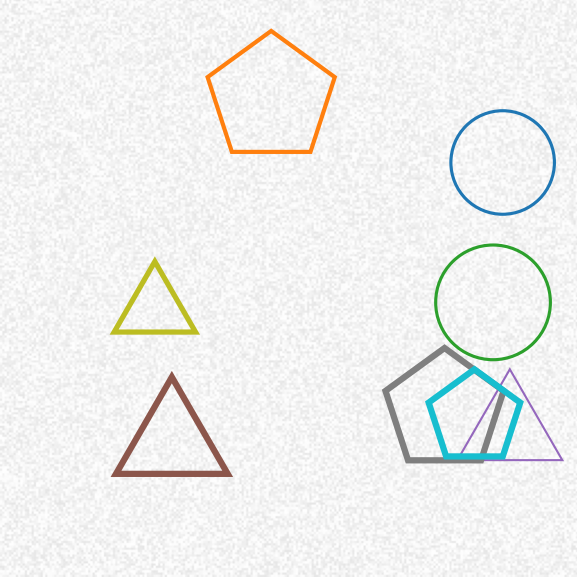[{"shape": "circle", "thickness": 1.5, "radius": 0.45, "center": [0.87, 0.718]}, {"shape": "pentagon", "thickness": 2, "radius": 0.58, "center": [0.47, 0.83]}, {"shape": "circle", "thickness": 1.5, "radius": 0.5, "center": [0.854, 0.476]}, {"shape": "triangle", "thickness": 1, "radius": 0.52, "center": [0.883, 0.255]}, {"shape": "triangle", "thickness": 3, "radius": 0.56, "center": [0.298, 0.234]}, {"shape": "pentagon", "thickness": 3, "radius": 0.54, "center": [0.77, 0.289]}, {"shape": "triangle", "thickness": 2.5, "radius": 0.41, "center": [0.268, 0.465]}, {"shape": "pentagon", "thickness": 3, "radius": 0.42, "center": [0.822, 0.276]}]